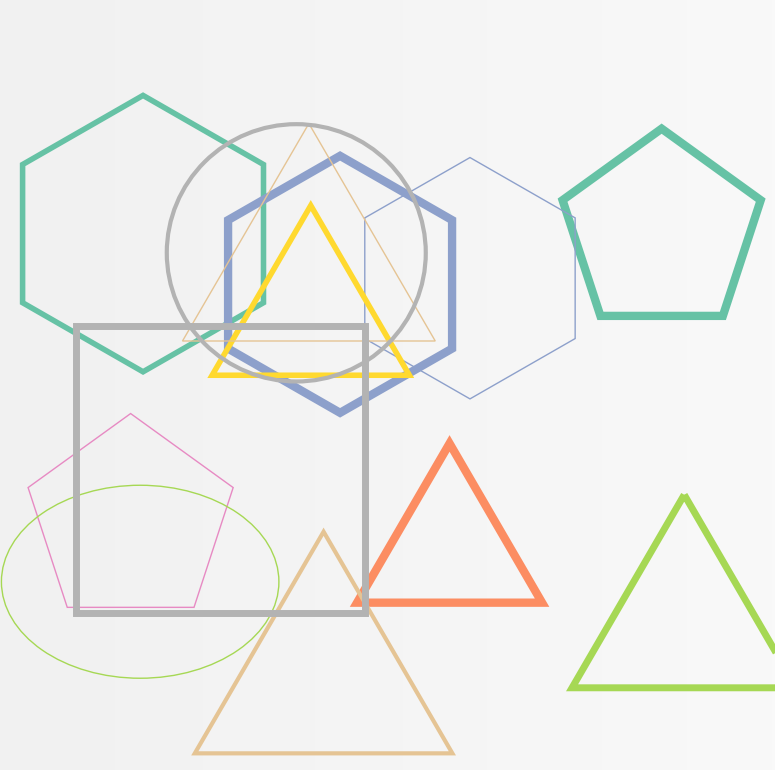[{"shape": "pentagon", "thickness": 3, "radius": 0.67, "center": [0.854, 0.698]}, {"shape": "hexagon", "thickness": 2, "radius": 0.9, "center": [0.185, 0.697]}, {"shape": "triangle", "thickness": 3, "radius": 0.69, "center": [0.58, 0.286]}, {"shape": "hexagon", "thickness": 0.5, "radius": 0.78, "center": [0.606, 0.639]}, {"shape": "hexagon", "thickness": 3, "radius": 0.83, "center": [0.439, 0.631]}, {"shape": "pentagon", "thickness": 0.5, "radius": 0.7, "center": [0.169, 0.324]}, {"shape": "triangle", "thickness": 2.5, "radius": 0.84, "center": [0.883, 0.19]}, {"shape": "oval", "thickness": 0.5, "radius": 0.9, "center": [0.181, 0.244]}, {"shape": "triangle", "thickness": 2, "radius": 0.73, "center": [0.401, 0.586]}, {"shape": "triangle", "thickness": 0.5, "radius": 0.94, "center": [0.399, 0.651]}, {"shape": "triangle", "thickness": 1.5, "radius": 0.96, "center": [0.418, 0.118]}, {"shape": "square", "thickness": 2.5, "radius": 0.93, "center": [0.285, 0.391]}, {"shape": "circle", "thickness": 1.5, "radius": 0.84, "center": [0.382, 0.672]}]